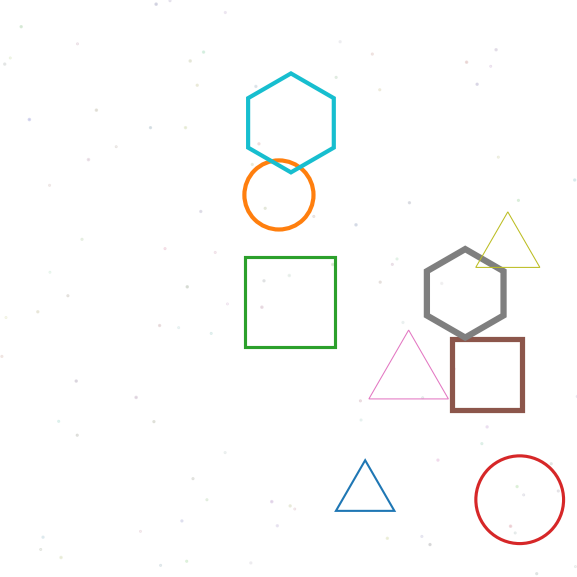[{"shape": "triangle", "thickness": 1, "radius": 0.29, "center": [0.632, 0.144]}, {"shape": "circle", "thickness": 2, "radius": 0.3, "center": [0.483, 0.662]}, {"shape": "square", "thickness": 1.5, "radius": 0.39, "center": [0.502, 0.477]}, {"shape": "circle", "thickness": 1.5, "radius": 0.38, "center": [0.9, 0.134]}, {"shape": "square", "thickness": 2.5, "radius": 0.31, "center": [0.843, 0.351]}, {"shape": "triangle", "thickness": 0.5, "radius": 0.4, "center": [0.708, 0.348]}, {"shape": "hexagon", "thickness": 3, "radius": 0.38, "center": [0.806, 0.491]}, {"shape": "triangle", "thickness": 0.5, "radius": 0.32, "center": [0.879, 0.568]}, {"shape": "hexagon", "thickness": 2, "radius": 0.43, "center": [0.504, 0.786]}]